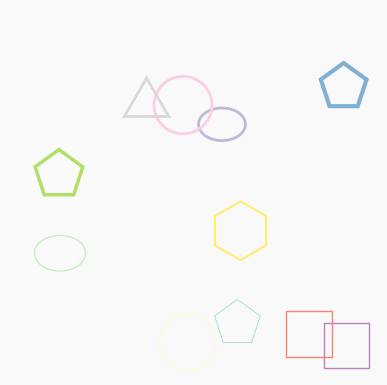[{"shape": "pentagon", "thickness": 0.5, "radius": 0.31, "center": [0.613, 0.16]}, {"shape": "circle", "thickness": 0.5, "radius": 0.37, "center": [0.485, 0.111]}, {"shape": "oval", "thickness": 2, "radius": 0.3, "center": [0.573, 0.677]}, {"shape": "square", "thickness": 1, "radius": 0.3, "center": [0.796, 0.133]}, {"shape": "pentagon", "thickness": 3, "radius": 0.31, "center": [0.887, 0.774]}, {"shape": "pentagon", "thickness": 2.5, "radius": 0.32, "center": [0.152, 0.547]}, {"shape": "circle", "thickness": 2, "radius": 0.37, "center": [0.472, 0.727]}, {"shape": "triangle", "thickness": 2, "radius": 0.33, "center": [0.378, 0.731]}, {"shape": "square", "thickness": 1, "radius": 0.29, "center": [0.894, 0.102]}, {"shape": "oval", "thickness": 1, "radius": 0.33, "center": [0.155, 0.342]}, {"shape": "hexagon", "thickness": 1.5, "radius": 0.38, "center": [0.621, 0.401]}]